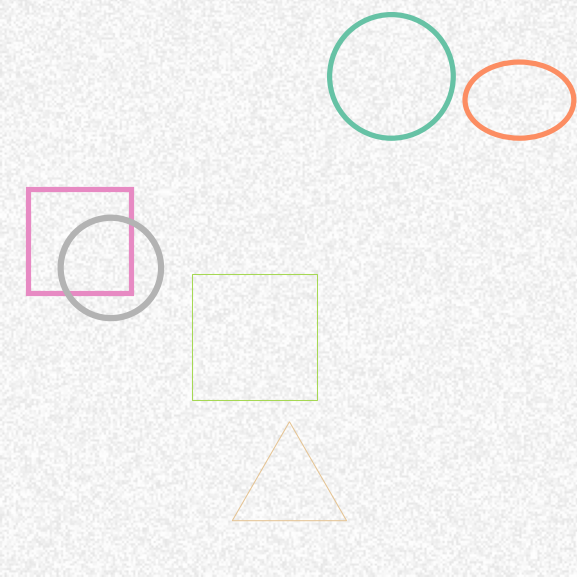[{"shape": "circle", "thickness": 2.5, "radius": 0.54, "center": [0.678, 0.867]}, {"shape": "oval", "thickness": 2.5, "radius": 0.47, "center": [0.899, 0.826]}, {"shape": "square", "thickness": 2.5, "radius": 0.45, "center": [0.137, 0.582]}, {"shape": "square", "thickness": 0.5, "radius": 0.54, "center": [0.441, 0.416]}, {"shape": "triangle", "thickness": 0.5, "radius": 0.57, "center": [0.501, 0.155]}, {"shape": "circle", "thickness": 3, "radius": 0.43, "center": [0.192, 0.535]}]